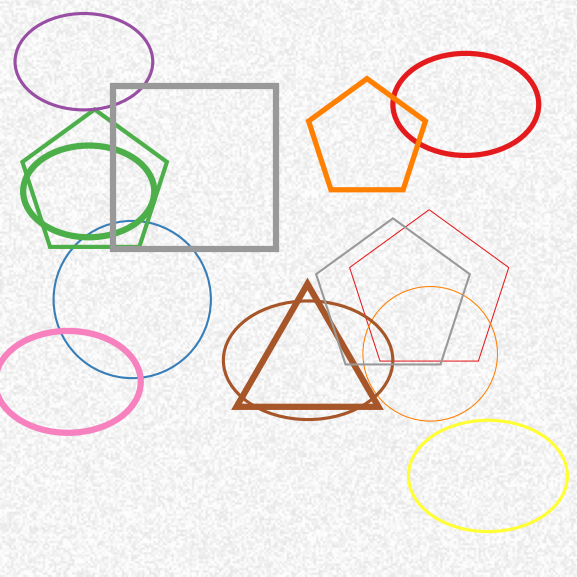[{"shape": "oval", "thickness": 2.5, "radius": 0.63, "center": [0.807, 0.818]}, {"shape": "pentagon", "thickness": 0.5, "radius": 0.72, "center": [0.743, 0.491]}, {"shape": "circle", "thickness": 1, "radius": 0.68, "center": [0.229, 0.48]}, {"shape": "oval", "thickness": 3, "radius": 0.57, "center": [0.154, 0.668]}, {"shape": "pentagon", "thickness": 2, "radius": 0.66, "center": [0.164, 0.678]}, {"shape": "oval", "thickness": 1.5, "radius": 0.6, "center": [0.145, 0.892]}, {"shape": "circle", "thickness": 0.5, "radius": 0.58, "center": [0.745, 0.386]}, {"shape": "pentagon", "thickness": 2.5, "radius": 0.53, "center": [0.636, 0.757]}, {"shape": "oval", "thickness": 1.5, "radius": 0.69, "center": [0.845, 0.175]}, {"shape": "triangle", "thickness": 3, "radius": 0.71, "center": [0.532, 0.366]}, {"shape": "oval", "thickness": 1.5, "radius": 0.73, "center": [0.533, 0.375]}, {"shape": "oval", "thickness": 3, "radius": 0.63, "center": [0.118, 0.338]}, {"shape": "pentagon", "thickness": 1, "radius": 0.7, "center": [0.68, 0.481]}, {"shape": "square", "thickness": 3, "radius": 0.7, "center": [0.336, 0.709]}]